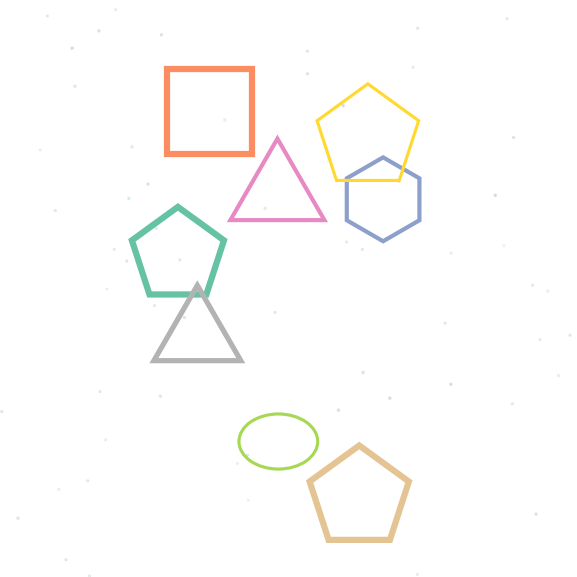[{"shape": "pentagon", "thickness": 3, "radius": 0.42, "center": [0.308, 0.557]}, {"shape": "square", "thickness": 3, "radius": 0.37, "center": [0.363, 0.806]}, {"shape": "hexagon", "thickness": 2, "radius": 0.36, "center": [0.663, 0.654]}, {"shape": "triangle", "thickness": 2, "radius": 0.47, "center": [0.48, 0.665]}, {"shape": "oval", "thickness": 1.5, "radius": 0.34, "center": [0.482, 0.235]}, {"shape": "pentagon", "thickness": 1.5, "radius": 0.46, "center": [0.637, 0.761]}, {"shape": "pentagon", "thickness": 3, "radius": 0.45, "center": [0.622, 0.137]}, {"shape": "triangle", "thickness": 2.5, "radius": 0.43, "center": [0.342, 0.418]}]